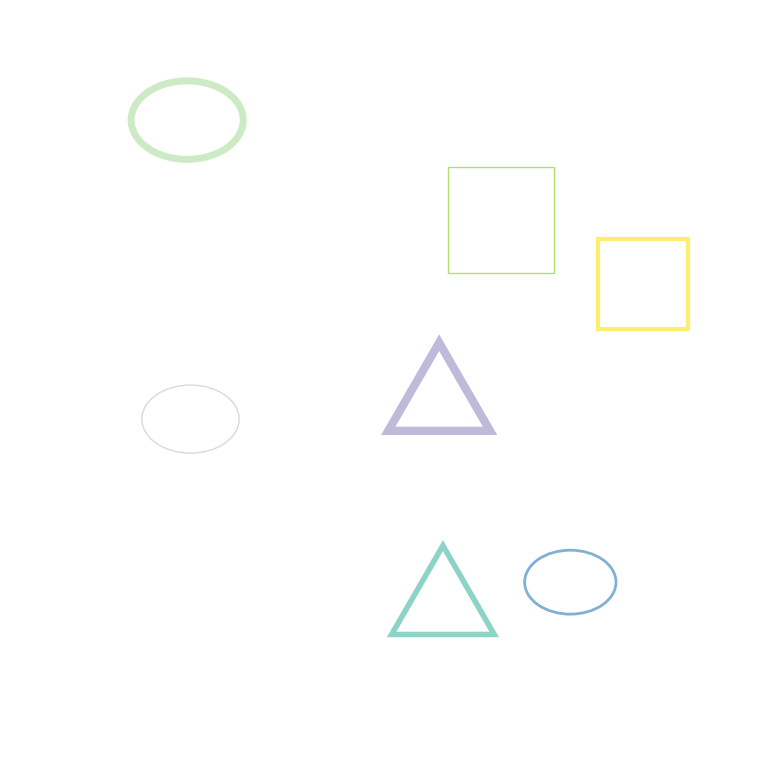[{"shape": "triangle", "thickness": 2, "radius": 0.38, "center": [0.575, 0.214]}, {"shape": "triangle", "thickness": 3, "radius": 0.38, "center": [0.57, 0.479]}, {"shape": "oval", "thickness": 1, "radius": 0.3, "center": [0.741, 0.244]}, {"shape": "square", "thickness": 0.5, "radius": 0.34, "center": [0.65, 0.715]}, {"shape": "oval", "thickness": 0.5, "radius": 0.32, "center": [0.247, 0.456]}, {"shape": "oval", "thickness": 2.5, "radius": 0.36, "center": [0.243, 0.844]}, {"shape": "square", "thickness": 1.5, "radius": 0.29, "center": [0.835, 0.631]}]